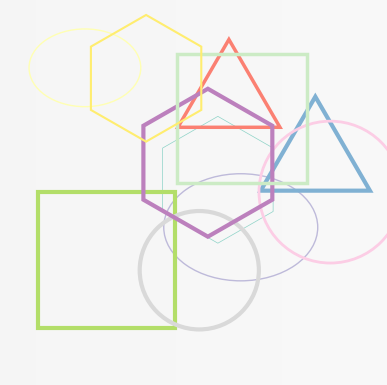[{"shape": "hexagon", "thickness": 0.5, "radius": 0.82, "center": [0.562, 0.533]}, {"shape": "oval", "thickness": 1, "radius": 0.72, "center": [0.219, 0.824]}, {"shape": "oval", "thickness": 1, "radius": 0.99, "center": [0.621, 0.41]}, {"shape": "triangle", "thickness": 2.5, "radius": 0.76, "center": [0.591, 0.745]}, {"shape": "triangle", "thickness": 3, "radius": 0.81, "center": [0.814, 0.586]}, {"shape": "square", "thickness": 3, "radius": 0.89, "center": [0.275, 0.324]}, {"shape": "circle", "thickness": 2, "radius": 0.92, "center": [0.853, 0.501]}, {"shape": "circle", "thickness": 3, "radius": 0.77, "center": [0.514, 0.298]}, {"shape": "hexagon", "thickness": 3, "radius": 0.96, "center": [0.536, 0.577]}, {"shape": "square", "thickness": 2.5, "radius": 0.84, "center": [0.625, 0.693]}, {"shape": "hexagon", "thickness": 1.5, "radius": 0.82, "center": [0.377, 0.797]}]